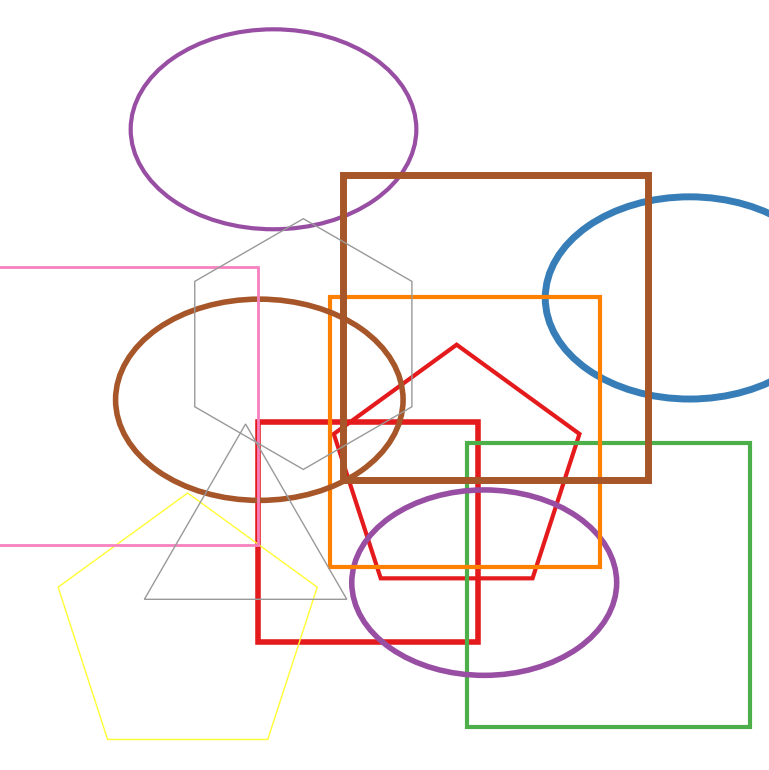[{"shape": "pentagon", "thickness": 1.5, "radius": 0.84, "center": [0.593, 0.385]}, {"shape": "square", "thickness": 2, "radius": 0.71, "center": [0.478, 0.31]}, {"shape": "oval", "thickness": 2.5, "radius": 0.94, "center": [0.896, 0.613]}, {"shape": "square", "thickness": 1.5, "radius": 0.92, "center": [0.79, 0.24]}, {"shape": "oval", "thickness": 2, "radius": 0.86, "center": [0.629, 0.243]}, {"shape": "oval", "thickness": 1.5, "radius": 0.93, "center": [0.355, 0.832]}, {"shape": "square", "thickness": 1.5, "radius": 0.88, "center": [0.604, 0.438]}, {"shape": "pentagon", "thickness": 0.5, "radius": 0.88, "center": [0.244, 0.183]}, {"shape": "square", "thickness": 2.5, "radius": 0.99, "center": [0.643, 0.574]}, {"shape": "oval", "thickness": 2, "radius": 0.93, "center": [0.337, 0.481]}, {"shape": "square", "thickness": 1, "radius": 0.9, "center": [0.155, 0.473]}, {"shape": "triangle", "thickness": 0.5, "radius": 0.76, "center": [0.319, 0.298]}, {"shape": "hexagon", "thickness": 0.5, "radius": 0.81, "center": [0.394, 0.553]}]